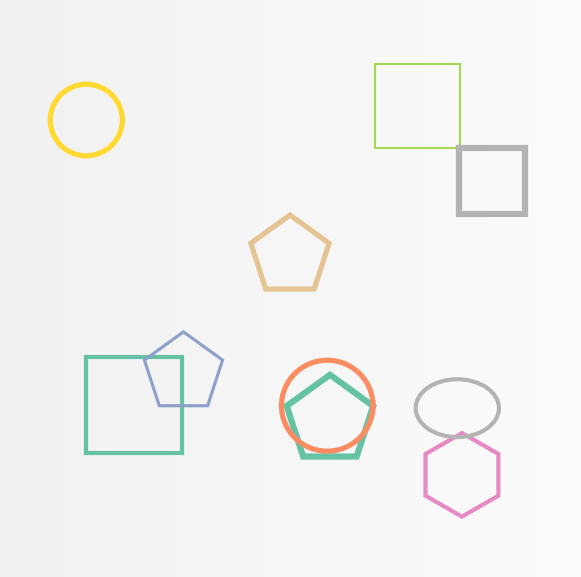[{"shape": "pentagon", "thickness": 3, "radius": 0.39, "center": [0.568, 0.272]}, {"shape": "square", "thickness": 2, "radius": 0.41, "center": [0.23, 0.298]}, {"shape": "circle", "thickness": 2.5, "radius": 0.39, "center": [0.563, 0.297]}, {"shape": "pentagon", "thickness": 1.5, "radius": 0.35, "center": [0.316, 0.354]}, {"shape": "hexagon", "thickness": 2, "radius": 0.36, "center": [0.795, 0.177]}, {"shape": "square", "thickness": 1, "radius": 0.36, "center": [0.719, 0.815]}, {"shape": "circle", "thickness": 2.5, "radius": 0.31, "center": [0.148, 0.791]}, {"shape": "pentagon", "thickness": 2.5, "radius": 0.35, "center": [0.499, 0.556]}, {"shape": "oval", "thickness": 2, "radius": 0.36, "center": [0.787, 0.292]}, {"shape": "square", "thickness": 3, "radius": 0.29, "center": [0.847, 0.686]}]